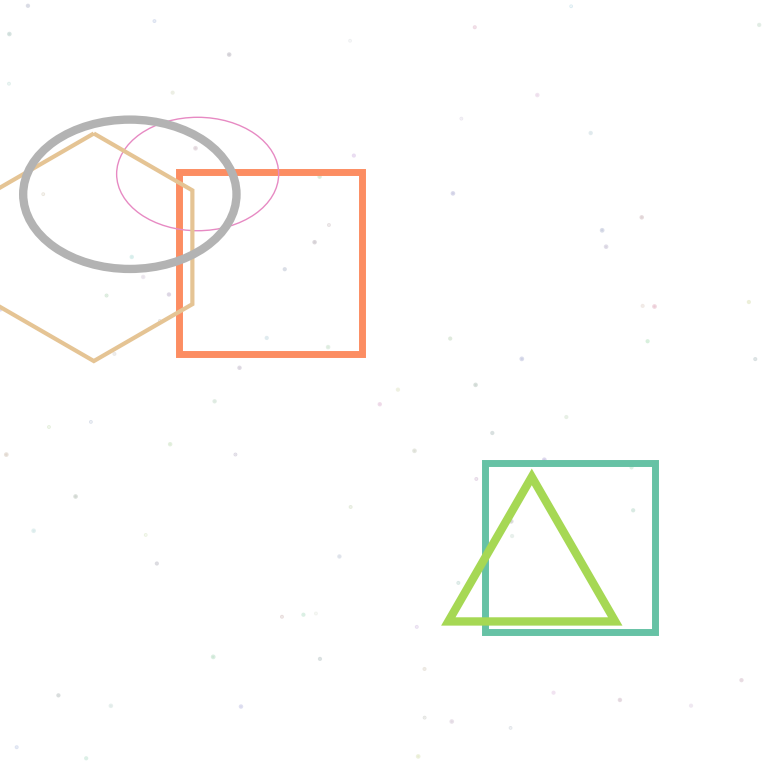[{"shape": "square", "thickness": 2.5, "radius": 0.55, "center": [0.74, 0.289]}, {"shape": "square", "thickness": 2.5, "radius": 0.59, "center": [0.351, 0.659]}, {"shape": "oval", "thickness": 0.5, "radius": 0.53, "center": [0.257, 0.774]}, {"shape": "triangle", "thickness": 3, "radius": 0.63, "center": [0.691, 0.255]}, {"shape": "hexagon", "thickness": 1.5, "radius": 0.74, "center": [0.122, 0.679]}, {"shape": "oval", "thickness": 3, "radius": 0.69, "center": [0.169, 0.748]}]